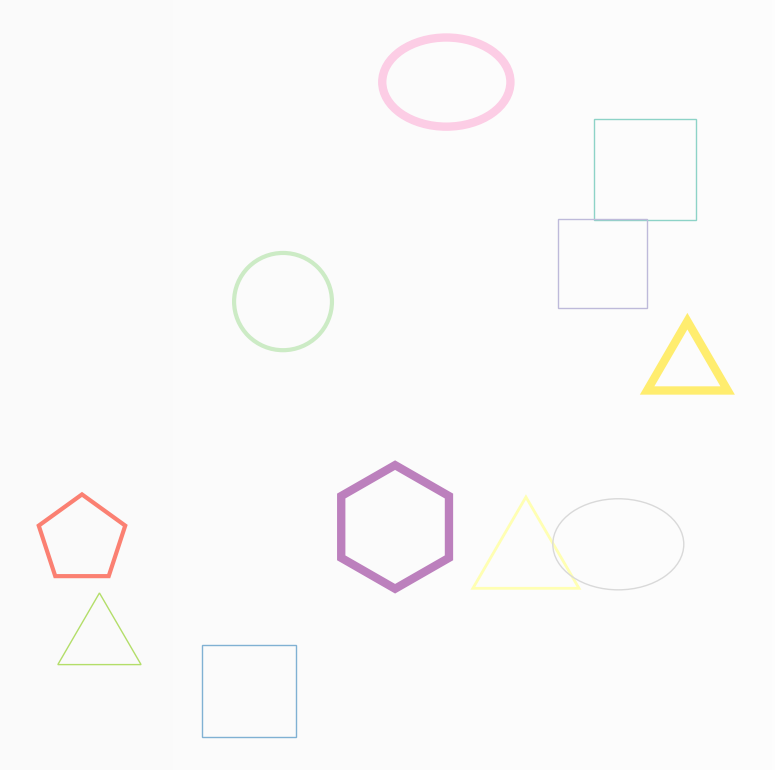[{"shape": "square", "thickness": 0.5, "radius": 0.33, "center": [0.832, 0.78]}, {"shape": "triangle", "thickness": 1, "radius": 0.4, "center": [0.679, 0.275]}, {"shape": "square", "thickness": 0.5, "radius": 0.29, "center": [0.777, 0.658]}, {"shape": "pentagon", "thickness": 1.5, "radius": 0.29, "center": [0.106, 0.299]}, {"shape": "square", "thickness": 0.5, "radius": 0.3, "center": [0.321, 0.102]}, {"shape": "triangle", "thickness": 0.5, "radius": 0.31, "center": [0.128, 0.168]}, {"shape": "oval", "thickness": 3, "radius": 0.41, "center": [0.576, 0.893]}, {"shape": "oval", "thickness": 0.5, "radius": 0.42, "center": [0.798, 0.293]}, {"shape": "hexagon", "thickness": 3, "radius": 0.4, "center": [0.51, 0.316]}, {"shape": "circle", "thickness": 1.5, "radius": 0.32, "center": [0.365, 0.608]}, {"shape": "triangle", "thickness": 3, "radius": 0.3, "center": [0.887, 0.523]}]